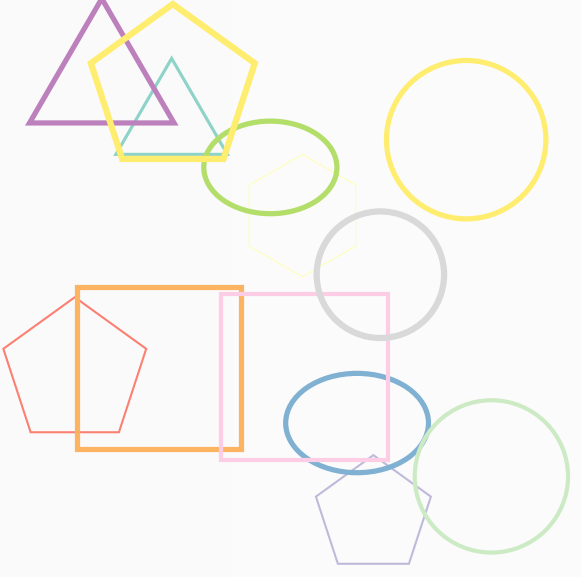[{"shape": "triangle", "thickness": 1.5, "radius": 0.55, "center": [0.295, 0.787]}, {"shape": "hexagon", "thickness": 0.5, "radius": 0.53, "center": [0.52, 0.626]}, {"shape": "pentagon", "thickness": 1, "radius": 0.52, "center": [0.642, 0.107]}, {"shape": "pentagon", "thickness": 1, "radius": 0.65, "center": [0.129, 0.355]}, {"shape": "oval", "thickness": 2.5, "radius": 0.61, "center": [0.614, 0.267]}, {"shape": "square", "thickness": 2.5, "radius": 0.7, "center": [0.274, 0.362]}, {"shape": "oval", "thickness": 2.5, "radius": 0.57, "center": [0.465, 0.709]}, {"shape": "square", "thickness": 2, "radius": 0.72, "center": [0.524, 0.347]}, {"shape": "circle", "thickness": 3, "radius": 0.55, "center": [0.654, 0.523]}, {"shape": "triangle", "thickness": 2.5, "radius": 0.72, "center": [0.175, 0.858]}, {"shape": "circle", "thickness": 2, "radius": 0.66, "center": [0.845, 0.174]}, {"shape": "circle", "thickness": 2.5, "radius": 0.69, "center": [0.802, 0.757]}, {"shape": "pentagon", "thickness": 3, "radius": 0.74, "center": [0.297, 0.844]}]